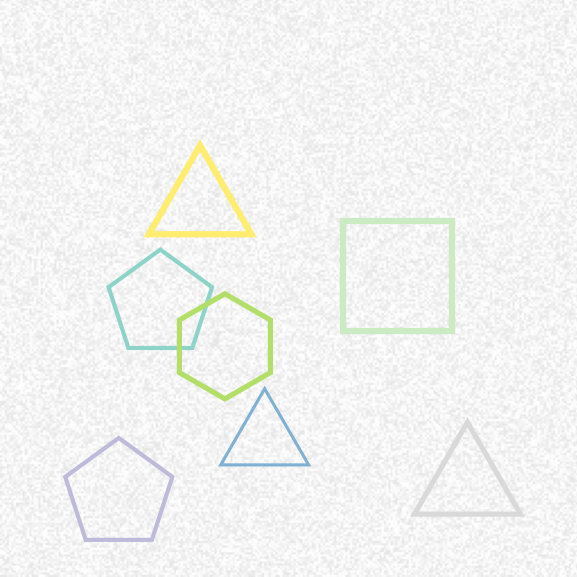[{"shape": "pentagon", "thickness": 2, "radius": 0.47, "center": [0.278, 0.473]}, {"shape": "pentagon", "thickness": 2, "radius": 0.49, "center": [0.206, 0.143]}, {"shape": "triangle", "thickness": 1.5, "radius": 0.44, "center": [0.458, 0.238]}, {"shape": "hexagon", "thickness": 2.5, "radius": 0.46, "center": [0.389, 0.399]}, {"shape": "triangle", "thickness": 2.5, "radius": 0.53, "center": [0.809, 0.162]}, {"shape": "square", "thickness": 3, "radius": 0.47, "center": [0.688, 0.521]}, {"shape": "triangle", "thickness": 3, "radius": 0.51, "center": [0.346, 0.645]}]